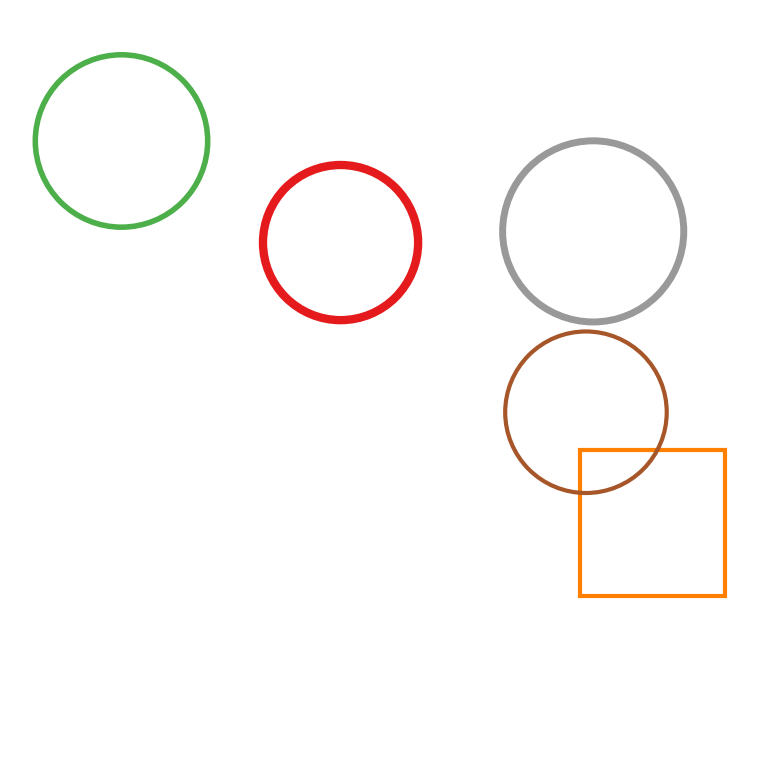[{"shape": "circle", "thickness": 3, "radius": 0.5, "center": [0.442, 0.685]}, {"shape": "circle", "thickness": 2, "radius": 0.56, "center": [0.158, 0.817]}, {"shape": "square", "thickness": 1.5, "radius": 0.47, "center": [0.847, 0.321]}, {"shape": "circle", "thickness": 1.5, "radius": 0.52, "center": [0.761, 0.465]}, {"shape": "circle", "thickness": 2.5, "radius": 0.59, "center": [0.77, 0.699]}]